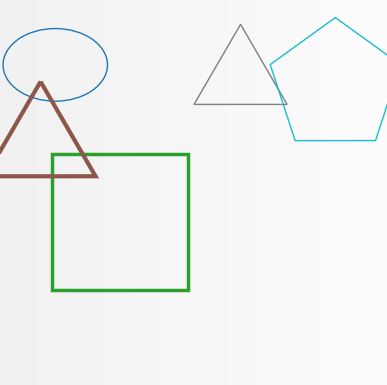[{"shape": "oval", "thickness": 1, "radius": 0.67, "center": [0.143, 0.832]}, {"shape": "square", "thickness": 2.5, "radius": 0.88, "center": [0.31, 0.423]}, {"shape": "triangle", "thickness": 3, "radius": 0.82, "center": [0.105, 0.624]}, {"shape": "triangle", "thickness": 1, "radius": 0.69, "center": [0.621, 0.798]}, {"shape": "pentagon", "thickness": 1, "radius": 0.88, "center": [0.865, 0.778]}]